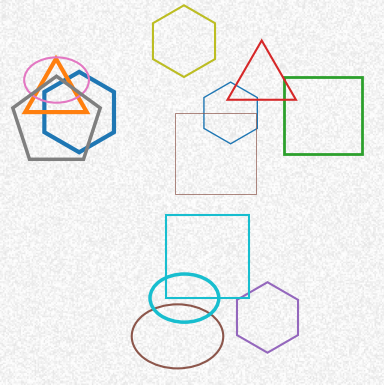[{"shape": "hexagon", "thickness": 1, "radius": 0.4, "center": [0.599, 0.707]}, {"shape": "hexagon", "thickness": 3, "radius": 0.52, "center": [0.206, 0.709]}, {"shape": "triangle", "thickness": 3, "radius": 0.46, "center": [0.145, 0.755]}, {"shape": "square", "thickness": 2, "radius": 0.5, "center": [0.839, 0.699]}, {"shape": "triangle", "thickness": 1.5, "radius": 0.51, "center": [0.68, 0.792]}, {"shape": "hexagon", "thickness": 1.5, "radius": 0.46, "center": [0.695, 0.175]}, {"shape": "oval", "thickness": 1.5, "radius": 0.59, "center": [0.461, 0.126]}, {"shape": "square", "thickness": 0.5, "radius": 0.52, "center": [0.56, 0.601]}, {"shape": "oval", "thickness": 1.5, "radius": 0.42, "center": [0.147, 0.792]}, {"shape": "pentagon", "thickness": 2.5, "radius": 0.6, "center": [0.147, 0.683]}, {"shape": "hexagon", "thickness": 1.5, "radius": 0.47, "center": [0.478, 0.893]}, {"shape": "square", "thickness": 1.5, "radius": 0.54, "center": [0.54, 0.334]}, {"shape": "oval", "thickness": 2.5, "radius": 0.45, "center": [0.479, 0.226]}]